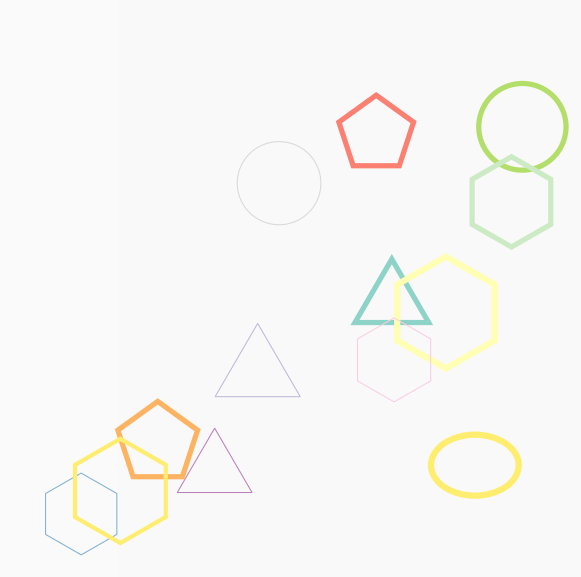[{"shape": "triangle", "thickness": 2.5, "radius": 0.37, "center": [0.674, 0.477]}, {"shape": "hexagon", "thickness": 3, "radius": 0.48, "center": [0.767, 0.458]}, {"shape": "triangle", "thickness": 0.5, "radius": 0.42, "center": [0.443, 0.355]}, {"shape": "pentagon", "thickness": 2.5, "radius": 0.34, "center": [0.647, 0.767]}, {"shape": "hexagon", "thickness": 0.5, "radius": 0.35, "center": [0.14, 0.109]}, {"shape": "pentagon", "thickness": 2.5, "radius": 0.36, "center": [0.271, 0.232]}, {"shape": "circle", "thickness": 2.5, "radius": 0.38, "center": [0.899, 0.78]}, {"shape": "hexagon", "thickness": 0.5, "radius": 0.36, "center": [0.678, 0.376]}, {"shape": "circle", "thickness": 0.5, "radius": 0.36, "center": [0.48, 0.682]}, {"shape": "triangle", "thickness": 0.5, "radius": 0.37, "center": [0.369, 0.183]}, {"shape": "hexagon", "thickness": 2.5, "radius": 0.39, "center": [0.88, 0.65]}, {"shape": "hexagon", "thickness": 2, "radius": 0.45, "center": [0.207, 0.149]}, {"shape": "oval", "thickness": 3, "radius": 0.38, "center": [0.817, 0.194]}]